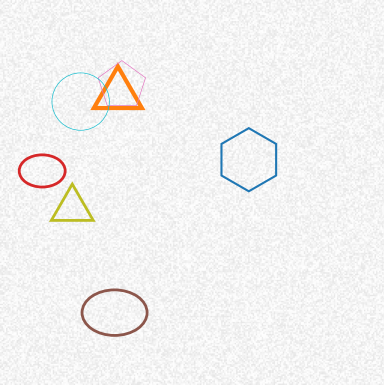[{"shape": "hexagon", "thickness": 1.5, "radius": 0.41, "center": [0.646, 0.585]}, {"shape": "triangle", "thickness": 3, "radius": 0.36, "center": [0.306, 0.755]}, {"shape": "oval", "thickness": 2, "radius": 0.3, "center": [0.11, 0.556]}, {"shape": "oval", "thickness": 2, "radius": 0.42, "center": [0.298, 0.188]}, {"shape": "pentagon", "thickness": 0.5, "radius": 0.32, "center": [0.317, 0.778]}, {"shape": "triangle", "thickness": 2, "radius": 0.31, "center": [0.188, 0.459]}, {"shape": "circle", "thickness": 0.5, "radius": 0.37, "center": [0.21, 0.736]}]